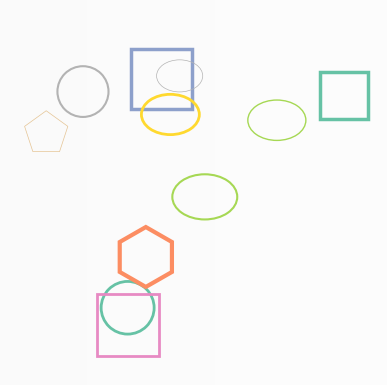[{"shape": "circle", "thickness": 2, "radius": 0.34, "center": [0.329, 0.201]}, {"shape": "square", "thickness": 2.5, "radius": 0.31, "center": [0.887, 0.752]}, {"shape": "hexagon", "thickness": 3, "radius": 0.39, "center": [0.376, 0.333]}, {"shape": "square", "thickness": 2.5, "radius": 0.39, "center": [0.417, 0.794]}, {"shape": "square", "thickness": 2, "radius": 0.4, "center": [0.33, 0.155]}, {"shape": "oval", "thickness": 1.5, "radius": 0.42, "center": [0.528, 0.489]}, {"shape": "oval", "thickness": 1, "radius": 0.37, "center": [0.714, 0.688]}, {"shape": "oval", "thickness": 2, "radius": 0.37, "center": [0.44, 0.703]}, {"shape": "pentagon", "thickness": 0.5, "radius": 0.29, "center": [0.119, 0.654]}, {"shape": "circle", "thickness": 1.5, "radius": 0.33, "center": [0.214, 0.762]}, {"shape": "oval", "thickness": 0.5, "radius": 0.3, "center": [0.464, 0.803]}]